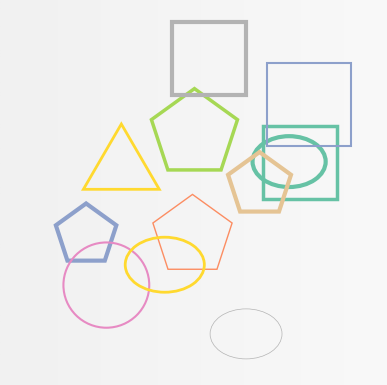[{"shape": "square", "thickness": 2.5, "radius": 0.48, "center": [0.775, 0.578]}, {"shape": "oval", "thickness": 3, "radius": 0.47, "center": [0.746, 0.58]}, {"shape": "pentagon", "thickness": 1, "radius": 0.54, "center": [0.497, 0.388]}, {"shape": "square", "thickness": 1.5, "radius": 0.54, "center": [0.797, 0.729]}, {"shape": "pentagon", "thickness": 3, "radius": 0.41, "center": [0.222, 0.389]}, {"shape": "circle", "thickness": 1.5, "radius": 0.55, "center": [0.274, 0.26]}, {"shape": "pentagon", "thickness": 2.5, "radius": 0.58, "center": [0.502, 0.653]}, {"shape": "oval", "thickness": 2, "radius": 0.51, "center": [0.425, 0.312]}, {"shape": "triangle", "thickness": 2, "radius": 0.57, "center": [0.313, 0.565]}, {"shape": "pentagon", "thickness": 3, "radius": 0.43, "center": [0.67, 0.52]}, {"shape": "square", "thickness": 3, "radius": 0.47, "center": [0.54, 0.849]}, {"shape": "oval", "thickness": 0.5, "radius": 0.46, "center": [0.635, 0.133]}]